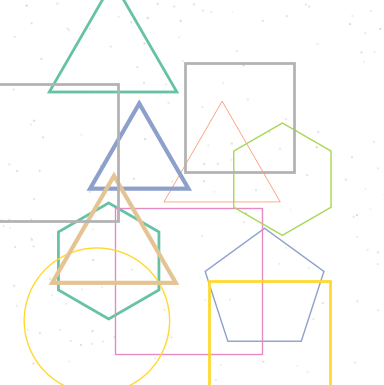[{"shape": "hexagon", "thickness": 2, "radius": 0.75, "center": [0.282, 0.322]}, {"shape": "triangle", "thickness": 2, "radius": 0.96, "center": [0.294, 0.857]}, {"shape": "triangle", "thickness": 0.5, "radius": 0.87, "center": [0.577, 0.563]}, {"shape": "pentagon", "thickness": 1, "radius": 0.81, "center": [0.687, 0.245]}, {"shape": "triangle", "thickness": 3, "radius": 0.74, "center": [0.362, 0.584]}, {"shape": "square", "thickness": 1, "radius": 0.95, "center": [0.49, 0.27]}, {"shape": "hexagon", "thickness": 1, "radius": 0.73, "center": [0.733, 0.535]}, {"shape": "circle", "thickness": 1, "radius": 0.94, "center": [0.252, 0.167]}, {"shape": "square", "thickness": 2, "radius": 0.79, "center": [0.699, 0.113]}, {"shape": "triangle", "thickness": 3, "radius": 0.93, "center": [0.296, 0.358]}, {"shape": "square", "thickness": 2, "radius": 0.71, "center": [0.623, 0.694]}, {"shape": "square", "thickness": 2, "radius": 0.89, "center": [0.129, 0.603]}]